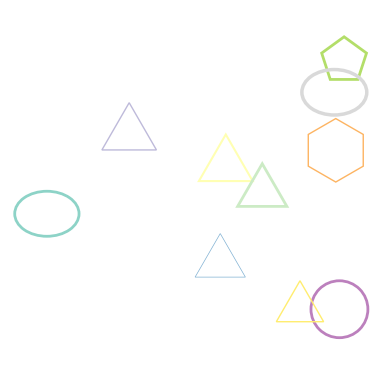[{"shape": "oval", "thickness": 2, "radius": 0.42, "center": [0.122, 0.445]}, {"shape": "triangle", "thickness": 1.5, "radius": 0.4, "center": [0.586, 0.57]}, {"shape": "triangle", "thickness": 1, "radius": 0.41, "center": [0.336, 0.651]}, {"shape": "triangle", "thickness": 0.5, "radius": 0.38, "center": [0.572, 0.318]}, {"shape": "hexagon", "thickness": 1, "radius": 0.41, "center": [0.872, 0.61]}, {"shape": "pentagon", "thickness": 2, "radius": 0.31, "center": [0.894, 0.843]}, {"shape": "oval", "thickness": 2.5, "radius": 0.42, "center": [0.868, 0.76]}, {"shape": "circle", "thickness": 2, "radius": 0.37, "center": [0.882, 0.197]}, {"shape": "triangle", "thickness": 2, "radius": 0.37, "center": [0.681, 0.501]}, {"shape": "triangle", "thickness": 1, "radius": 0.35, "center": [0.779, 0.2]}]